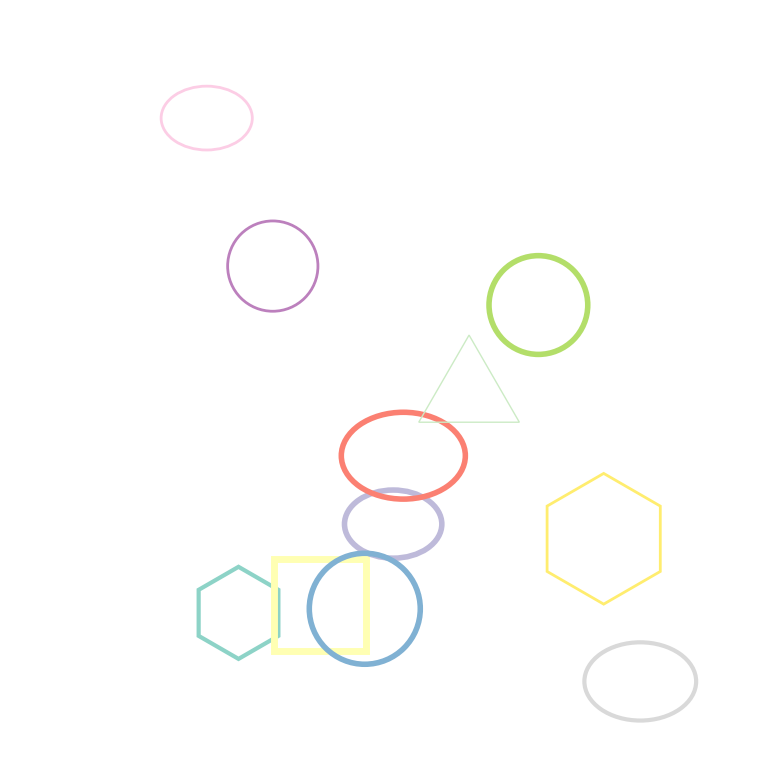[{"shape": "hexagon", "thickness": 1.5, "radius": 0.3, "center": [0.31, 0.204]}, {"shape": "square", "thickness": 2.5, "radius": 0.3, "center": [0.416, 0.215]}, {"shape": "oval", "thickness": 2, "radius": 0.32, "center": [0.511, 0.319]}, {"shape": "oval", "thickness": 2, "radius": 0.4, "center": [0.524, 0.408]}, {"shape": "circle", "thickness": 2, "radius": 0.36, "center": [0.474, 0.209]}, {"shape": "circle", "thickness": 2, "radius": 0.32, "center": [0.699, 0.604]}, {"shape": "oval", "thickness": 1, "radius": 0.3, "center": [0.268, 0.847]}, {"shape": "oval", "thickness": 1.5, "radius": 0.36, "center": [0.832, 0.115]}, {"shape": "circle", "thickness": 1, "radius": 0.29, "center": [0.354, 0.654]}, {"shape": "triangle", "thickness": 0.5, "radius": 0.38, "center": [0.609, 0.489]}, {"shape": "hexagon", "thickness": 1, "radius": 0.42, "center": [0.784, 0.3]}]